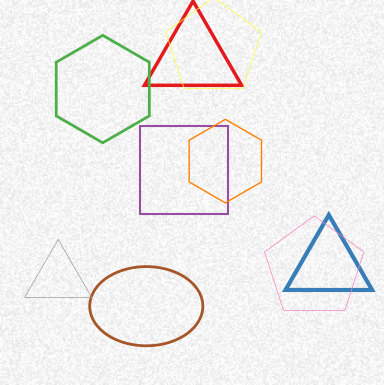[{"shape": "triangle", "thickness": 2.5, "radius": 0.73, "center": [0.501, 0.851]}, {"shape": "triangle", "thickness": 3, "radius": 0.65, "center": [0.854, 0.312]}, {"shape": "hexagon", "thickness": 2, "radius": 0.7, "center": [0.267, 0.769]}, {"shape": "square", "thickness": 1.5, "radius": 0.57, "center": [0.479, 0.559]}, {"shape": "hexagon", "thickness": 1, "radius": 0.54, "center": [0.585, 0.582]}, {"shape": "pentagon", "thickness": 0.5, "radius": 0.65, "center": [0.555, 0.876]}, {"shape": "oval", "thickness": 2, "radius": 0.73, "center": [0.38, 0.205]}, {"shape": "pentagon", "thickness": 0.5, "radius": 0.68, "center": [0.816, 0.304]}, {"shape": "triangle", "thickness": 0.5, "radius": 0.5, "center": [0.151, 0.278]}]